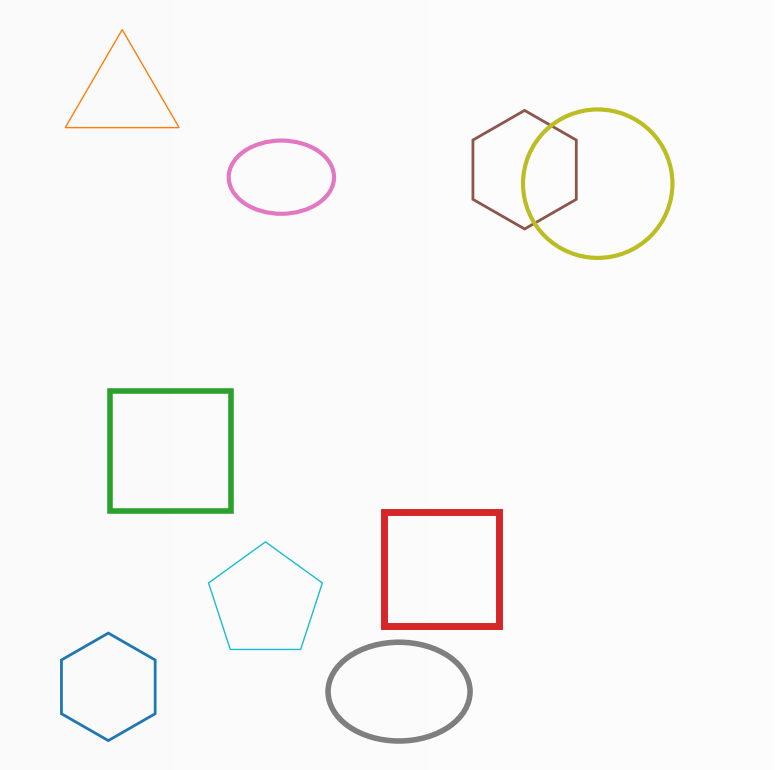[{"shape": "hexagon", "thickness": 1, "radius": 0.35, "center": [0.14, 0.108]}, {"shape": "triangle", "thickness": 0.5, "radius": 0.42, "center": [0.158, 0.877]}, {"shape": "square", "thickness": 2, "radius": 0.39, "center": [0.22, 0.414]}, {"shape": "square", "thickness": 2.5, "radius": 0.37, "center": [0.57, 0.261]}, {"shape": "hexagon", "thickness": 1, "radius": 0.38, "center": [0.677, 0.78]}, {"shape": "oval", "thickness": 1.5, "radius": 0.34, "center": [0.363, 0.77]}, {"shape": "oval", "thickness": 2, "radius": 0.46, "center": [0.515, 0.102]}, {"shape": "circle", "thickness": 1.5, "radius": 0.48, "center": [0.771, 0.761]}, {"shape": "pentagon", "thickness": 0.5, "radius": 0.39, "center": [0.343, 0.219]}]